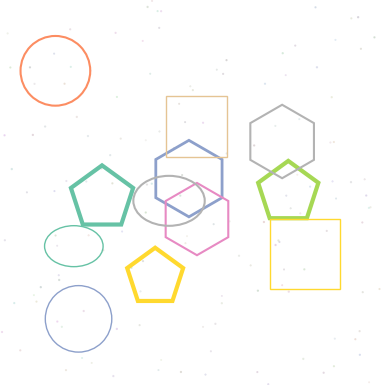[{"shape": "oval", "thickness": 1, "radius": 0.38, "center": [0.192, 0.361]}, {"shape": "pentagon", "thickness": 3, "radius": 0.42, "center": [0.265, 0.486]}, {"shape": "circle", "thickness": 1.5, "radius": 0.45, "center": [0.144, 0.816]}, {"shape": "circle", "thickness": 1, "radius": 0.43, "center": [0.204, 0.172]}, {"shape": "hexagon", "thickness": 2, "radius": 0.5, "center": [0.491, 0.536]}, {"shape": "hexagon", "thickness": 1.5, "radius": 0.47, "center": [0.512, 0.431]}, {"shape": "pentagon", "thickness": 3, "radius": 0.41, "center": [0.749, 0.5]}, {"shape": "pentagon", "thickness": 3, "radius": 0.38, "center": [0.403, 0.28]}, {"shape": "square", "thickness": 1, "radius": 0.46, "center": [0.792, 0.341]}, {"shape": "square", "thickness": 1, "radius": 0.39, "center": [0.51, 0.672]}, {"shape": "hexagon", "thickness": 1.5, "radius": 0.48, "center": [0.733, 0.632]}, {"shape": "oval", "thickness": 1.5, "radius": 0.46, "center": [0.439, 0.478]}]